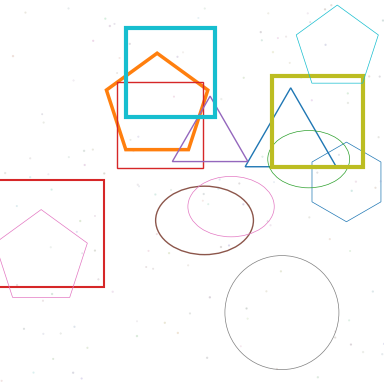[{"shape": "triangle", "thickness": 1, "radius": 0.68, "center": [0.755, 0.635]}, {"shape": "hexagon", "thickness": 0.5, "radius": 0.52, "center": [0.9, 0.527]}, {"shape": "pentagon", "thickness": 2.5, "radius": 0.69, "center": [0.408, 0.723]}, {"shape": "oval", "thickness": 0.5, "radius": 0.53, "center": [0.802, 0.587]}, {"shape": "square", "thickness": 1.5, "radius": 0.7, "center": [0.131, 0.393]}, {"shape": "square", "thickness": 1, "radius": 0.56, "center": [0.416, 0.676]}, {"shape": "triangle", "thickness": 1, "radius": 0.57, "center": [0.546, 0.637]}, {"shape": "oval", "thickness": 1, "radius": 0.64, "center": [0.531, 0.428]}, {"shape": "pentagon", "thickness": 0.5, "radius": 0.63, "center": [0.107, 0.33]}, {"shape": "oval", "thickness": 0.5, "radius": 0.56, "center": [0.6, 0.463]}, {"shape": "circle", "thickness": 0.5, "radius": 0.74, "center": [0.732, 0.188]}, {"shape": "square", "thickness": 3, "radius": 0.59, "center": [0.824, 0.684]}, {"shape": "square", "thickness": 3, "radius": 0.58, "center": [0.443, 0.811]}, {"shape": "pentagon", "thickness": 0.5, "radius": 0.56, "center": [0.876, 0.875]}]